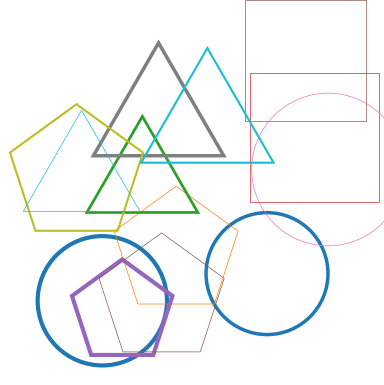[{"shape": "circle", "thickness": 3, "radius": 0.84, "center": [0.266, 0.219]}, {"shape": "circle", "thickness": 2.5, "radius": 0.79, "center": [0.694, 0.289]}, {"shape": "pentagon", "thickness": 0.5, "radius": 0.85, "center": [0.457, 0.347]}, {"shape": "triangle", "thickness": 2, "radius": 0.83, "center": [0.37, 0.531]}, {"shape": "square", "thickness": 0.5, "radius": 0.84, "center": [0.817, 0.643]}, {"shape": "pentagon", "thickness": 3, "radius": 0.69, "center": [0.317, 0.189]}, {"shape": "square", "thickness": 0.5, "radius": 0.78, "center": [0.794, 0.844]}, {"shape": "pentagon", "thickness": 0.5, "radius": 0.85, "center": [0.42, 0.224]}, {"shape": "circle", "thickness": 0.5, "radius": 0.99, "center": [0.852, 0.56]}, {"shape": "triangle", "thickness": 2.5, "radius": 0.98, "center": [0.412, 0.693]}, {"shape": "pentagon", "thickness": 1.5, "radius": 0.91, "center": [0.199, 0.548]}, {"shape": "triangle", "thickness": 1.5, "radius": 0.99, "center": [0.539, 0.677]}, {"shape": "triangle", "thickness": 0.5, "radius": 0.88, "center": [0.212, 0.538]}]